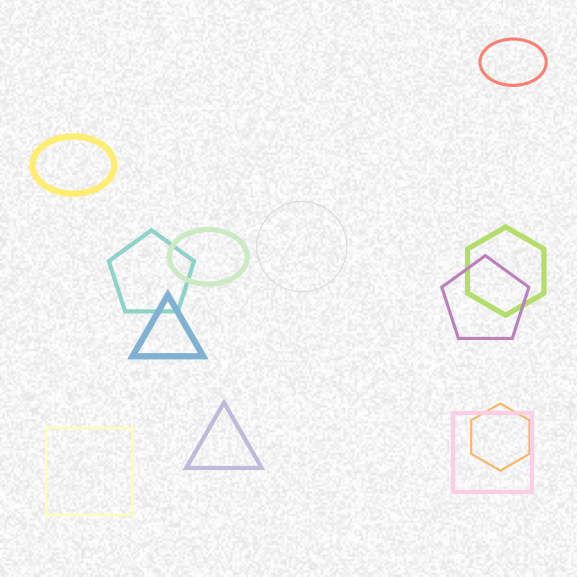[{"shape": "pentagon", "thickness": 2, "radius": 0.39, "center": [0.262, 0.523]}, {"shape": "square", "thickness": 1, "radius": 0.38, "center": [0.154, 0.182]}, {"shape": "triangle", "thickness": 2, "radius": 0.38, "center": [0.388, 0.227]}, {"shape": "oval", "thickness": 1.5, "radius": 0.29, "center": [0.888, 0.891]}, {"shape": "triangle", "thickness": 3, "radius": 0.35, "center": [0.291, 0.418]}, {"shape": "hexagon", "thickness": 1, "radius": 0.29, "center": [0.866, 0.242]}, {"shape": "hexagon", "thickness": 2.5, "radius": 0.38, "center": [0.876, 0.53]}, {"shape": "square", "thickness": 2, "radius": 0.34, "center": [0.852, 0.216]}, {"shape": "circle", "thickness": 0.5, "radius": 0.39, "center": [0.523, 0.572]}, {"shape": "pentagon", "thickness": 1.5, "radius": 0.4, "center": [0.84, 0.477]}, {"shape": "oval", "thickness": 2.5, "radius": 0.34, "center": [0.361, 0.554]}, {"shape": "oval", "thickness": 3, "radius": 0.35, "center": [0.127, 0.713]}]